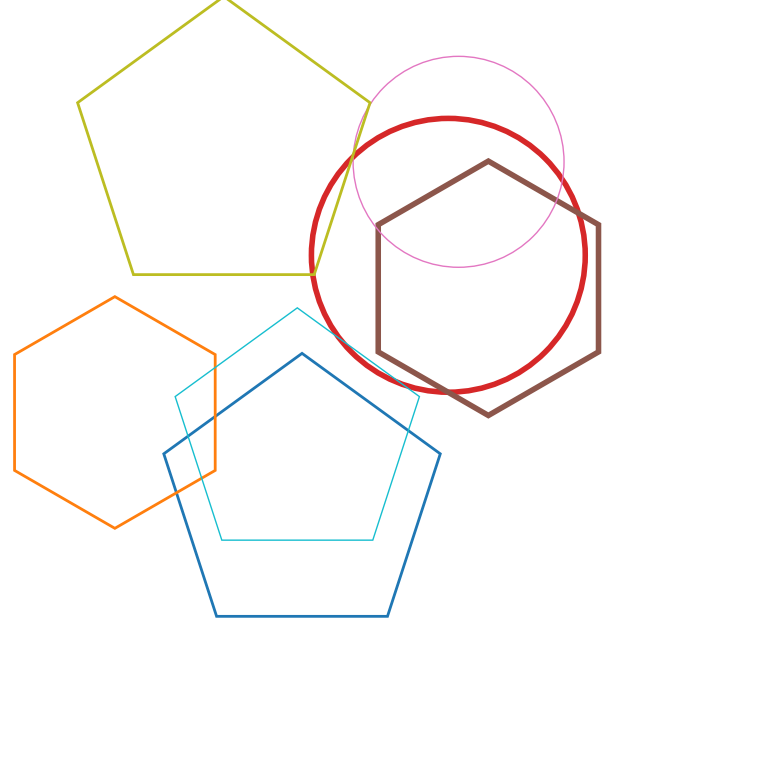[{"shape": "pentagon", "thickness": 1, "radius": 0.94, "center": [0.392, 0.352]}, {"shape": "hexagon", "thickness": 1, "radius": 0.75, "center": [0.149, 0.464]}, {"shape": "circle", "thickness": 2, "radius": 0.89, "center": [0.582, 0.668]}, {"shape": "hexagon", "thickness": 2, "radius": 0.83, "center": [0.634, 0.626]}, {"shape": "circle", "thickness": 0.5, "radius": 0.68, "center": [0.596, 0.79]}, {"shape": "pentagon", "thickness": 1, "radius": 1.0, "center": [0.291, 0.805]}, {"shape": "pentagon", "thickness": 0.5, "radius": 0.83, "center": [0.386, 0.433]}]